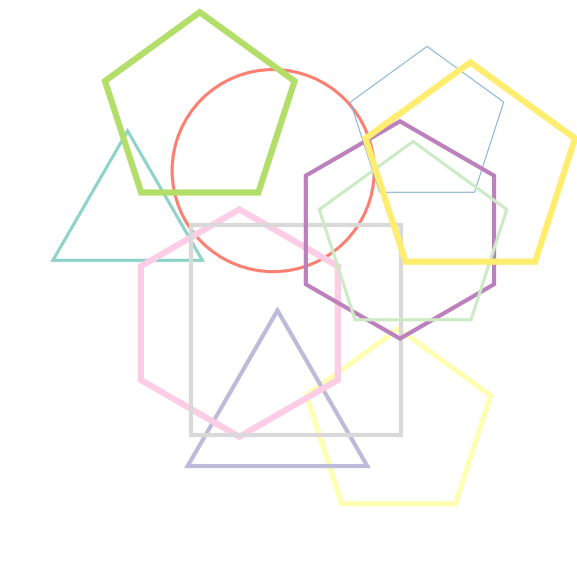[{"shape": "triangle", "thickness": 1.5, "radius": 0.75, "center": [0.221, 0.623]}, {"shape": "pentagon", "thickness": 2.5, "radius": 0.84, "center": [0.69, 0.262]}, {"shape": "triangle", "thickness": 2, "radius": 0.9, "center": [0.48, 0.282]}, {"shape": "circle", "thickness": 1.5, "radius": 0.87, "center": [0.473, 0.704]}, {"shape": "pentagon", "thickness": 0.5, "radius": 0.7, "center": [0.739, 0.779]}, {"shape": "pentagon", "thickness": 3, "radius": 0.86, "center": [0.346, 0.805]}, {"shape": "hexagon", "thickness": 3, "radius": 0.98, "center": [0.414, 0.44]}, {"shape": "square", "thickness": 2, "radius": 0.91, "center": [0.513, 0.428]}, {"shape": "hexagon", "thickness": 2, "radius": 0.94, "center": [0.693, 0.601]}, {"shape": "pentagon", "thickness": 1.5, "radius": 0.85, "center": [0.715, 0.583]}, {"shape": "pentagon", "thickness": 3, "radius": 0.95, "center": [0.814, 0.7]}]